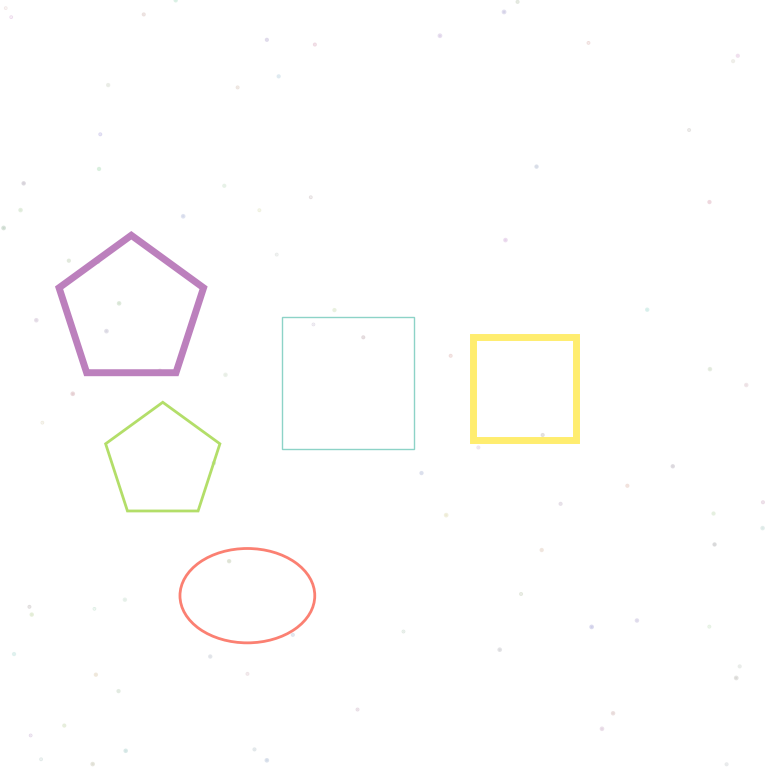[{"shape": "square", "thickness": 0.5, "radius": 0.43, "center": [0.452, 0.503]}, {"shape": "oval", "thickness": 1, "radius": 0.44, "center": [0.321, 0.226]}, {"shape": "pentagon", "thickness": 1, "radius": 0.39, "center": [0.211, 0.4]}, {"shape": "pentagon", "thickness": 2.5, "radius": 0.49, "center": [0.171, 0.596]}, {"shape": "square", "thickness": 2.5, "radius": 0.33, "center": [0.682, 0.496]}]